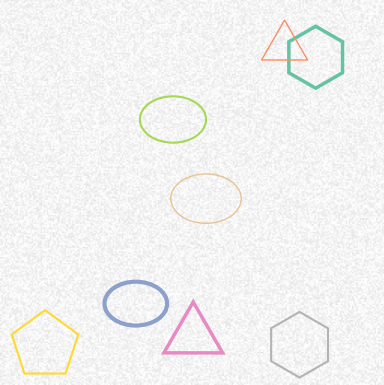[{"shape": "hexagon", "thickness": 2.5, "radius": 0.4, "center": [0.82, 0.851]}, {"shape": "triangle", "thickness": 1, "radius": 0.35, "center": [0.739, 0.879]}, {"shape": "oval", "thickness": 3, "radius": 0.41, "center": [0.353, 0.211]}, {"shape": "triangle", "thickness": 2.5, "radius": 0.44, "center": [0.502, 0.128]}, {"shape": "oval", "thickness": 1.5, "radius": 0.43, "center": [0.449, 0.69]}, {"shape": "pentagon", "thickness": 1.5, "radius": 0.45, "center": [0.117, 0.103]}, {"shape": "oval", "thickness": 1, "radius": 0.46, "center": [0.535, 0.484]}, {"shape": "hexagon", "thickness": 1.5, "radius": 0.43, "center": [0.778, 0.105]}]